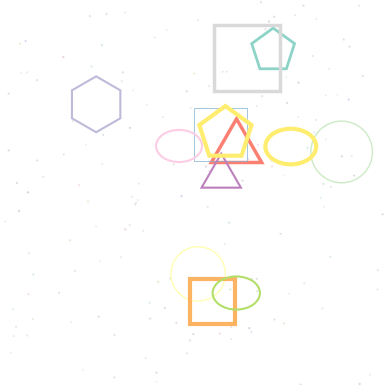[{"shape": "pentagon", "thickness": 2, "radius": 0.29, "center": [0.709, 0.869]}, {"shape": "circle", "thickness": 1, "radius": 0.35, "center": [0.515, 0.289]}, {"shape": "hexagon", "thickness": 1.5, "radius": 0.36, "center": [0.25, 0.729]}, {"shape": "triangle", "thickness": 2.5, "radius": 0.38, "center": [0.614, 0.616]}, {"shape": "square", "thickness": 0.5, "radius": 0.34, "center": [0.574, 0.652]}, {"shape": "square", "thickness": 3, "radius": 0.29, "center": [0.552, 0.217]}, {"shape": "oval", "thickness": 1.5, "radius": 0.31, "center": [0.614, 0.239]}, {"shape": "oval", "thickness": 1.5, "radius": 0.3, "center": [0.465, 0.621]}, {"shape": "square", "thickness": 2.5, "radius": 0.43, "center": [0.641, 0.848]}, {"shape": "triangle", "thickness": 1.5, "radius": 0.29, "center": [0.575, 0.542]}, {"shape": "circle", "thickness": 1, "radius": 0.4, "center": [0.887, 0.605]}, {"shape": "oval", "thickness": 3, "radius": 0.33, "center": [0.755, 0.619]}, {"shape": "pentagon", "thickness": 3, "radius": 0.36, "center": [0.585, 0.653]}]